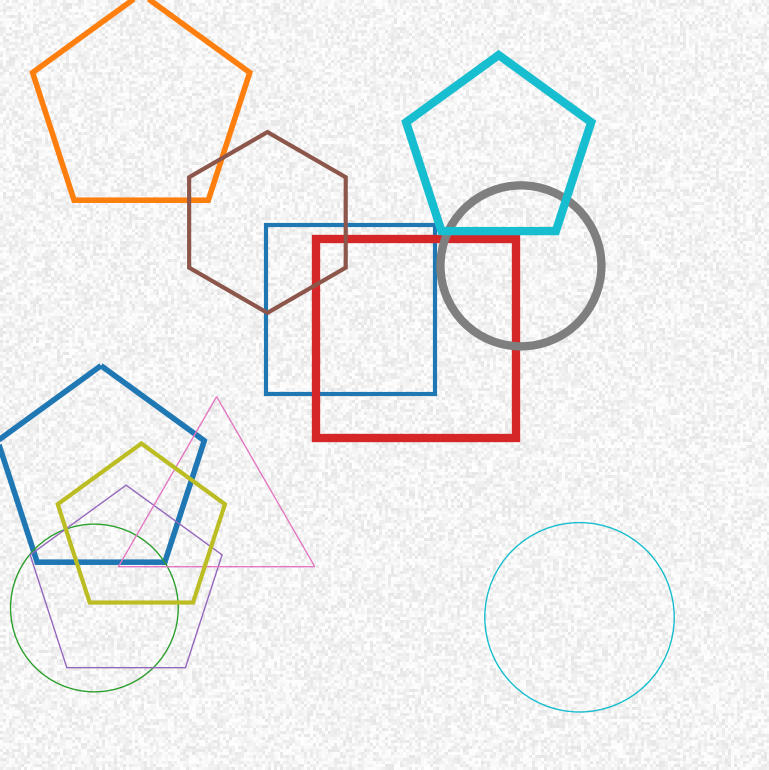[{"shape": "pentagon", "thickness": 2, "radius": 0.71, "center": [0.131, 0.384]}, {"shape": "square", "thickness": 1.5, "radius": 0.55, "center": [0.456, 0.598]}, {"shape": "pentagon", "thickness": 2, "radius": 0.74, "center": [0.183, 0.86]}, {"shape": "circle", "thickness": 0.5, "radius": 0.54, "center": [0.123, 0.21]}, {"shape": "square", "thickness": 3, "radius": 0.65, "center": [0.54, 0.56]}, {"shape": "pentagon", "thickness": 0.5, "radius": 0.66, "center": [0.164, 0.239]}, {"shape": "hexagon", "thickness": 1.5, "radius": 0.59, "center": [0.347, 0.711]}, {"shape": "triangle", "thickness": 0.5, "radius": 0.74, "center": [0.281, 0.338]}, {"shape": "circle", "thickness": 3, "radius": 0.52, "center": [0.677, 0.655]}, {"shape": "pentagon", "thickness": 1.5, "radius": 0.57, "center": [0.184, 0.31]}, {"shape": "circle", "thickness": 0.5, "radius": 0.61, "center": [0.753, 0.198]}, {"shape": "pentagon", "thickness": 3, "radius": 0.63, "center": [0.648, 0.802]}]